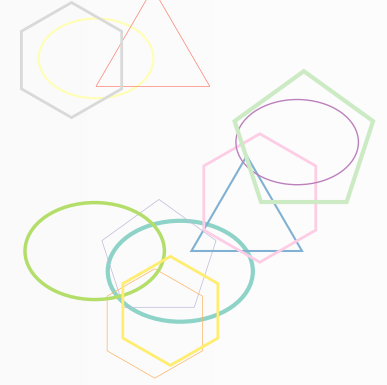[{"shape": "oval", "thickness": 3, "radius": 0.94, "center": [0.465, 0.295]}, {"shape": "oval", "thickness": 1.5, "radius": 0.74, "center": [0.248, 0.848]}, {"shape": "pentagon", "thickness": 0.5, "radius": 0.77, "center": [0.41, 0.327]}, {"shape": "triangle", "thickness": 0.5, "radius": 0.85, "center": [0.395, 0.86]}, {"shape": "triangle", "thickness": 1.5, "radius": 0.82, "center": [0.637, 0.43]}, {"shape": "hexagon", "thickness": 0.5, "radius": 0.71, "center": [0.399, 0.16]}, {"shape": "oval", "thickness": 2.5, "radius": 0.9, "center": [0.244, 0.348]}, {"shape": "hexagon", "thickness": 2, "radius": 0.83, "center": [0.67, 0.486]}, {"shape": "hexagon", "thickness": 2, "radius": 0.75, "center": [0.185, 0.844]}, {"shape": "oval", "thickness": 1, "radius": 0.79, "center": [0.767, 0.631]}, {"shape": "pentagon", "thickness": 3, "radius": 0.94, "center": [0.784, 0.627]}, {"shape": "hexagon", "thickness": 2, "radius": 0.71, "center": [0.44, 0.193]}]